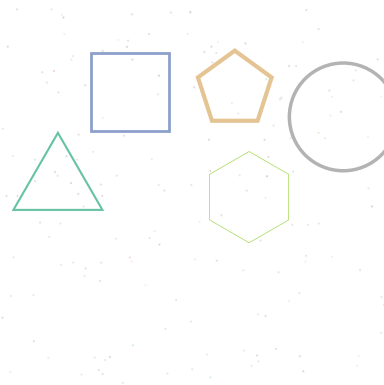[{"shape": "triangle", "thickness": 1.5, "radius": 0.67, "center": [0.15, 0.522]}, {"shape": "square", "thickness": 2, "radius": 0.51, "center": [0.337, 0.762]}, {"shape": "hexagon", "thickness": 0.5, "radius": 0.59, "center": [0.647, 0.488]}, {"shape": "pentagon", "thickness": 3, "radius": 0.5, "center": [0.61, 0.768]}, {"shape": "circle", "thickness": 2.5, "radius": 0.7, "center": [0.892, 0.696]}]